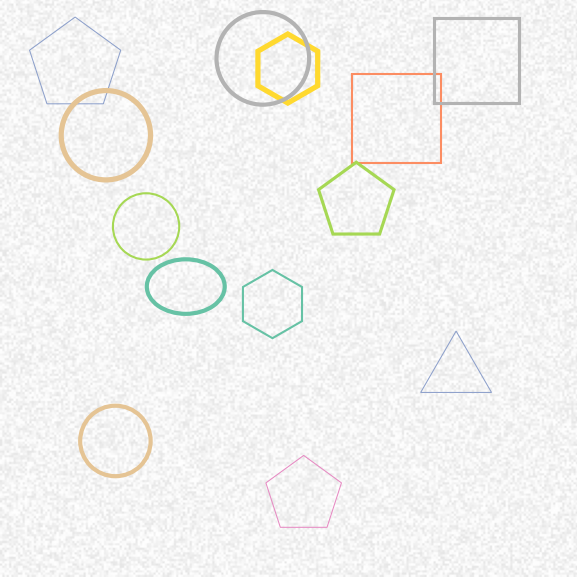[{"shape": "hexagon", "thickness": 1, "radius": 0.3, "center": [0.472, 0.473]}, {"shape": "oval", "thickness": 2, "radius": 0.34, "center": [0.322, 0.503]}, {"shape": "square", "thickness": 1, "radius": 0.39, "center": [0.686, 0.794]}, {"shape": "triangle", "thickness": 0.5, "radius": 0.35, "center": [0.79, 0.355]}, {"shape": "pentagon", "thickness": 0.5, "radius": 0.42, "center": [0.13, 0.887]}, {"shape": "pentagon", "thickness": 0.5, "radius": 0.34, "center": [0.526, 0.142]}, {"shape": "pentagon", "thickness": 1.5, "radius": 0.34, "center": [0.617, 0.649]}, {"shape": "circle", "thickness": 1, "radius": 0.29, "center": [0.253, 0.607]}, {"shape": "hexagon", "thickness": 2.5, "radius": 0.3, "center": [0.498, 0.88]}, {"shape": "circle", "thickness": 2.5, "radius": 0.39, "center": [0.183, 0.765]}, {"shape": "circle", "thickness": 2, "radius": 0.31, "center": [0.2, 0.236]}, {"shape": "circle", "thickness": 2, "radius": 0.4, "center": [0.455, 0.898]}, {"shape": "square", "thickness": 1.5, "radius": 0.37, "center": [0.825, 0.895]}]